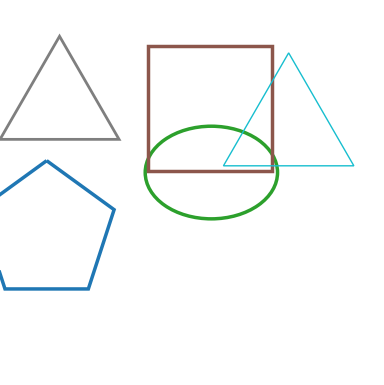[{"shape": "pentagon", "thickness": 2.5, "radius": 0.92, "center": [0.121, 0.398]}, {"shape": "oval", "thickness": 2.5, "radius": 0.86, "center": [0.549, 0.552]}, {"shape": "square", "thickness": 2.5, "radius": 0.81, "center": [0.545, 0.717]}, {"shape": "triangle", "thickness": 2, "radius": 0.89, "center": [0.155, 0.727]}, {"shape": "triangle", "thickness": 1, "radius": 0.98, "center": [0.75, 0.667]}]